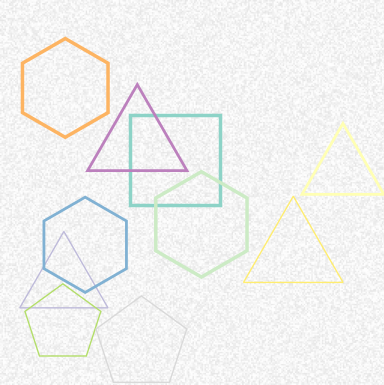[{"shape": "square", "thickness": 2.5, "radius": 0.59, "center": [0.454, 0.584]}, {"shape": "triangle", "thickness": 2, "radius": 0.61, "center": [0.891, 0.557]}, {"shape": "triangle", "thickness": 1, "radius": 0.66, "center": [0.166, 0.267]}, {"shape": "hexagon", "thickness": 2, "radius": 0.62, "center": [0.221, 0.364]}, {"shape": "hexagon", "thickness": 2.5, "radius": 0.64, "center": [0.169, 0.772]}, {"shape": "pentagon", "thickness": 1, "radius": 0.52, "center": [0.163, 0.159]}, {"shape": "pentagon", "thickness": 1, "radius": 0.62, "center": [0.367, 0.107]}, {"shape": "triangle", "thickness": 2, "radius": 0.74, "center": [0.357, 0.631]}, {"shape": "hexagon", "thickness": 2.5, "radius": 0.68, "center": [0.523, 0.417]}, {"shape": "triangle", "thickness": 1, "radius": 0.75, "center": [0.762, 0.341]}]